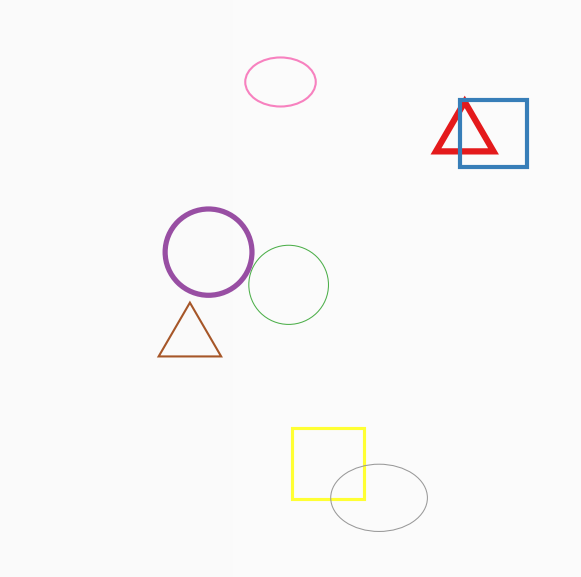[{"shape": "triangle", "thickness": 3, "radius": 0.29, "center": [0.8, 0.766]}, {"shape": "square", "thickness": 2, "radius": 0.29, "center": [0.849, 0.768]}, {"shape": "circle", "thickness": 0.5, "radius": 0.34, "center": [0.497, 0.506]}, {"shape": "circle", "thickness": 2.5, "radius": 0.37, "center": [0.359, 0.563]}, {"shape": "square", "thickness": 1.5, "radius": 0.31, "center": [0.565, 0.196]}, {"shape": "triangle", "thickness": 1, "radius": 0.31, "center": [0.327, 0.413]}, {"shape": "oval", "thickness": 1, "radius": 0.3, "center": [0.483, 0.857]}, {"shape": "oval", "thickness": 0.5, "radius": 0.42, "center": [0.652, 0.137]}]